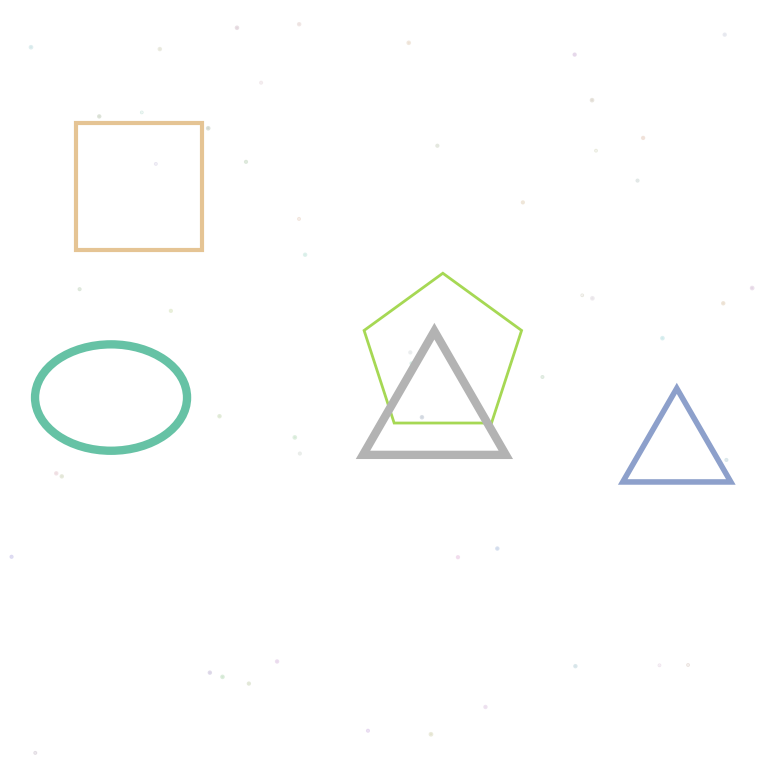[{"shape": "oval", "thickness": 3, "radius": 0.49, "center": [0.144, 0.484]}, {"shape": "triangle", "thickness": 2, "radius": 0.41, "center": [0.879, 0.415]}, {"shape": "pentagon", "thickness": 1, "radius": 0.54, "center": [0.575, 0.538]}, {"shape": "square", "thickness": 1.5, "radius": 0.41, "center": [0.181, 0.758]}, {"shape": "triangle", "thickness": 3, "radius": 0.54, "center": [0.564, 0.463]}]